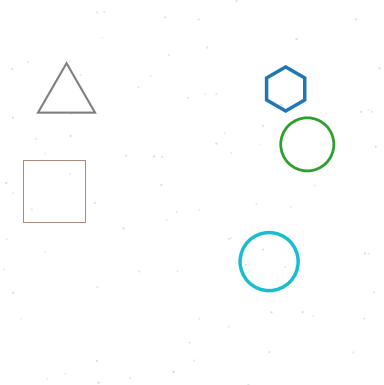[{"shape": "hexagon", "thickness": 2.5, "radius": 0.29, "center": [0.742, 0.769]}, {"shape": "circle", "thickness": 2, "radius": 0.34, "center": [0.798, 0.625]}, {"shape": "square", "thickness": 0.5, "radius": 0.4, "center": [0.141, 0.504]}, {"shape": "triangle", "thickness": 1.5, "radius": 0.43, "center": [0.173, 0.75]}, {"shape": "circle", "thickness": 2.5, "radius": 0.38, "center": [0.699, 0.321]}]